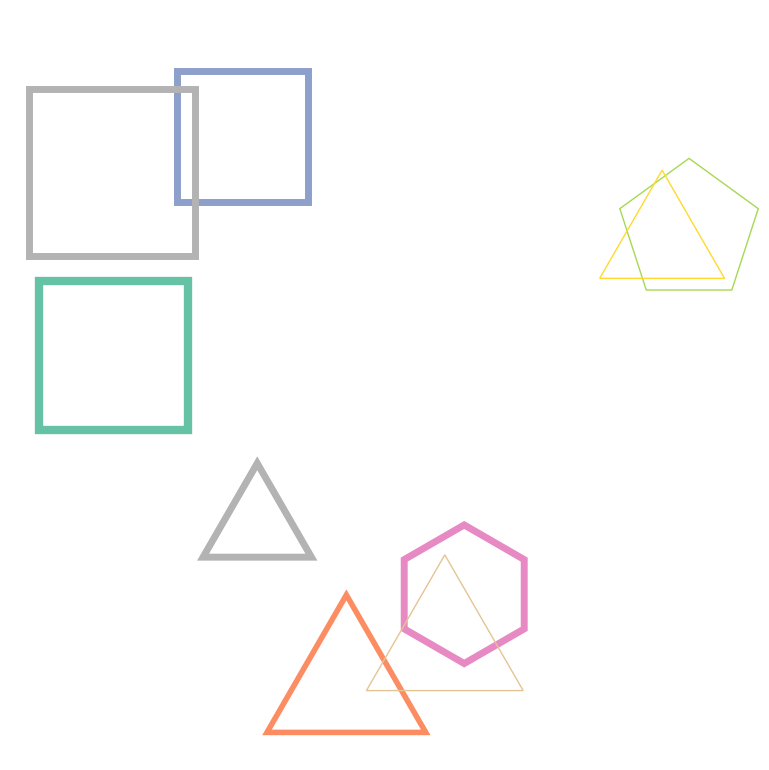[{"shape": "square", "thickness": 3, "radius": 0.48, "center": [0.147, 0.539]}, {"shape": "triangle", "thickness": 2, "radius": 0.6, "center": [0.45, 0.108]}, {"shape": "square", "thickness": 2.5, "radius": 0.43, "center": [0.315, 0.823]}, {"shape": "hexagon", "thickness": 2.5, "radius": 0.45, "center": [0.603, 0.228]}, {"shape": "pentagon", "thickness": 0.5, "radius": 0.47, "center": [0.895, 0.7]}, {"shape": "triangle", "thickness": 0.5, "radius": 0.47, "center": [0.86, 0.685]}, {"shape": "triangle", "thickness": 0.5, "radius": 0.59, "center": [0.578, 0.162]}, {"shape": "triangle", "thickness": 2.5, "radius": 0.41, "center": [0.334, 0.317]}, {"shape": "square", "thickness": 2.5, "radius": 0.54, "center": [0.146, 0.776]}]